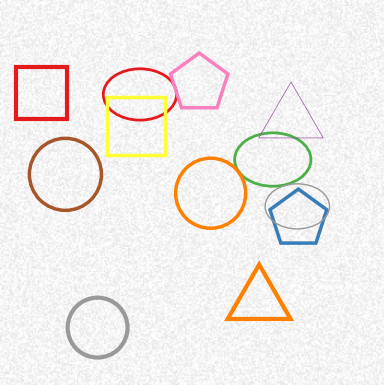[{"shape": "oval", "thickness": 2, "radius": 0.48, "center": [0.363, 0.755]}, {"shape": "square", "thickness": 3, "radius": 0.33, "center": [0.108, 0.758]}, {"shape": "pentagon", "thickness": 2.5, "radius": 0.39, "center": [0.775, 0.431]}, {"shape": "oval", "thickness": 2, "radius": 0.5, "center": [0.709, 0.586]}, {"shape": "triangle", "thickness": 0.5, "radius": 0.48, "center": [0.756, 0.69]}, {"shape": "circle", "thickness": 2.5, "radius": 0.45, "center": [0.547, 0.498]}, {"shape": "triangle", "thickness": 3, "radius": 0.47, "center": [0.673, 0.219]}, {"shape": "square", "thickness": 2.5, "radius": 0.37, "center": [0.353, 0.673]}, {"shape": "circle", "thickness": 2.5, "radius": 0.47, "center": [0.17, 0.547]}, {"shape": "pentagon", "thickness": 2.5, "radius": 0.39, "center": [0.518, 0.784]}, {"shape": "circle", "thickness": 3, "radius": 0.39, "center": [0.253, 0.149]}, {"shape": "oval", "thickness": 1, "radius": 0.42, "center": [0.772, 0.464]}]